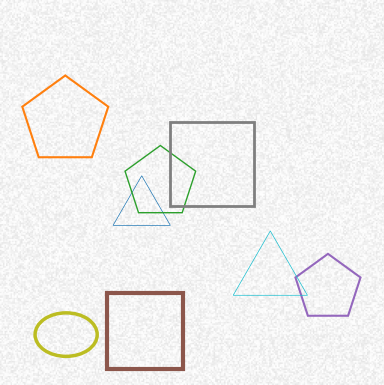[{"shape": "triangle", "thickness": 0.5, "radius": 0.43, "center": [0.368, 0.458]}, {"shape": "pentagon", "thickness": 1.5, "radius": 0.59, "center": [0.17, 0.687]}, {"shape": "pentagon", "thickness": 1, "radius": 0.48, "center": [0.417, 0.526]}, {"shape": "pentagon", "thickness": 1.5, "radius": 0.44, "center": [0.852, 0.252]}, {"shape": "square", "thickness": 3, "radius": 0.49, "center": [0.377, 0.14]}, {"shape": "square", "thickness": 2, "radius": 0.55, "center": [0.55, 0.575]}, {"shape": "oval", "thickness": 2.5, "radius": 0.4, "center": [0.172, 0.131]}, {"shape": "triangle", "thickness": 0.5, "radius": 0.56, "center": [0.702, 0.289]}]